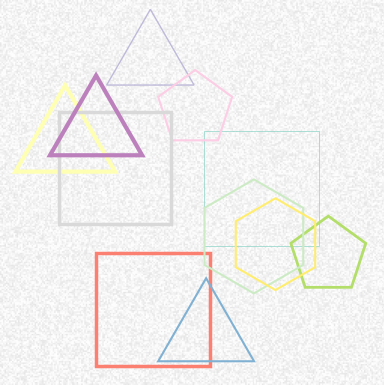[{"shape": "square", "thickness": 0.5, "radius": 0.75, "center": [0.679, 0.509]}, {"shape": "triangle", "thickness": 3, "radius": 0.75, "center": [0.169, 0.629]}, {"shape": "triangle", "thickness": 1, "radius": 0.66, "center": [0.391, 0.845]}, {"shape": "square", "thickness": 2.5, "radius": 0.74, "center": [0.397, 0.196]}, {"shape": "triangle", "thickness": 1.5, "radius": 0.72, "center": [0.535, 0.134]}, {"shape": "pentagon", "thickness": 2, "radius": 0.51, "center": [0.853, 0.336]}, {"shape": "pentagon", "thickness": 1.5, "radius": 0.5, "center": [0.507, 0.717]}, {"shape": "square", "thickness": 2.5, "radius": 0.73, "center": [0.299, 0.564]}, {"shape": "triangle", "thickness": 3, "radius": 0.69, "center": [0.25, 0.666]}, {"shape": "hexagon", "thickness": 1.5, "radius": 0.74, "center": [0.659, 0.386]}, {"shape": "hexagon", "thickness": 1.5, "radius": 0.6, "center": [0.716, 0.366]}]